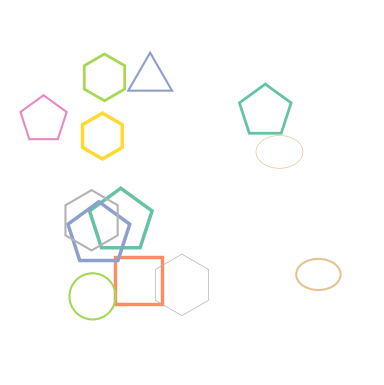[{"shape": "pentagon", "thickness": 2, "radius": 0.35, "center": [0.689, 0.711]}, {"shape": "pentagon", "thickness": 2.5, "radius": 0.43, "center": [0.314, 0.426]}, {"shape": "square", "thickness": 2.5, "radius": 0.31, "center": [0.359, 0.271]}, {"shape": "pentagon", "thickness": 2.5, "radius": 0.42, "center": [0.257, 0.392]}, {"shape": "triangle", "thickness": 1.5, "radius": 0.33, "center": [0.39, 0.797]}, {"shape": "pentagon", "thickness": 1.5, "radius": 0.32, "center": [0.113, 0.69]}, {"shape": "hexagon", "thickness": 2, "radius": 0.3, "center": [0.271, 0.799]}, {"shape": "circle", "thickness": 1.5, "radius": 0.3, "center": [0.24, 0.23]}, {"shape": "hexagon", "thickness": 2.5, "radius": 0.3, "center": [0.266, 0.647]}, {"shape": "oval", "thickness": 0.5, "radius": 0.3, "center": [0.726, 0.605]}, {"shape": "oval", "thickness": 1.5, "radius": 0.29, "center": [0.827, 0.287]}, {"shape": "hexagon", "thickness": 0.5, "radius": 0.4, "center": [0.473, 0.26]}, {"shape": "hexagon", "thickness": 1.5, "radius": 0.39, "center": [0.238, 0.428]}]